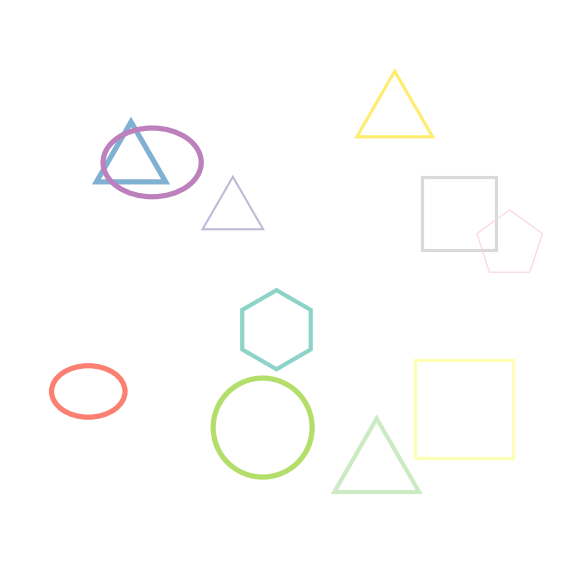[{"shape": "hexagon", "thickness": 2, "radius": 0.34, "center": [0.479, 0.428]}, {"shape": "square", "thickness": 1.5, "radius": 0.43, "center": [0.804, 0.291]}, {"shape": "triangle", "thickness": 1, "radius": 0.3, "center": [0.403, 0.632]}, {"shape": "oval", "thickness": 2.5, "radius": 0.32, "center": [0.153, 0.321]}, {"shape": "triangle", "thickness": 2.5, "radius": 0.35, "center": [0.227, 0.719]}, {"shape": "circle", "thickness": 2.5, "radius": 0.43, "center": [0.455, 0.259]}, {"shape": "pentagon", "thickness": 0.5, "radius": 0.3, "center": [0.882, 0.576]}, {"shape": "square", "thickness": 1.5, "radius": 0.32, "center": [0.795, 0.629]}, {"shape": "oval", "thickness": 2.5, "radius": 0.43, "center": [0.263, 0.718]}, {"shape": "triangle", "thickness": 2, "radius": 0.42, "center": [0.652, 0.19]}, {"shape": "triangle", "thickness": 1.5, "radius": 0.38, "center": [0.683, 0.8]}]